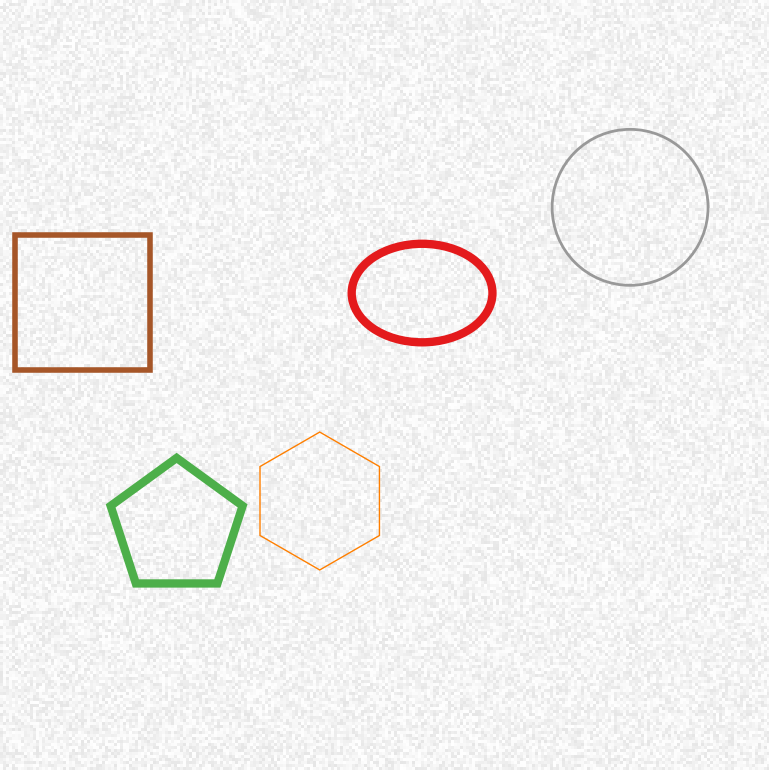[{"shape": "oval", "thickness": 3, "radius": 0.46, "center": [0.548, 0.619]}, {"shape": "pentagon", "thickness": 3, "radius": 0.45, "center": [0.229, 0.315]}, {"shape": "hexagon", "thickness": 0.5, "radius": 0.45, "center": [0.415, 0.349]}, {"shape": "square", "thickness": 2, "radius": 0.44, "center": [0.107, 0.607]}, {"shape": "circle", "thickness": 1, "radius": 0.51, "center": [0.818, 0.731]}]